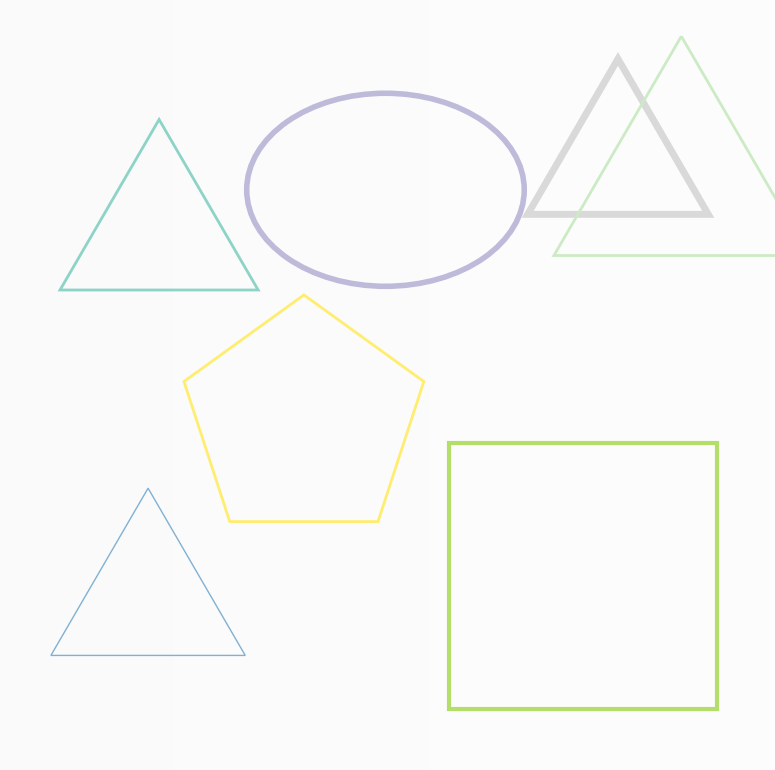[{"shape": "triangle", "thickness": 1, "radius": 0.74, "center": [0.205, 0.697]}, {"shape": "oval", "thickness": 2, "radius": 0.9, "center": [0.497, 0.754]}, {"shape": "triangle", "thickness": 0.5, "radius": 0.72, "center": [0.191, 0.221]}, {"shape": "square", "thickness": 1.5, "radius": 0.86, "center": [0.752, 0.252]}, {"shape": "triangle", "thickness": 2.5, "radius": 0.67, "center": [0.797, 0.789]}, {"shape": "triangle", "thickness": 1, "radius": 0.95, "center": [0.879, 0.763]}, {"shape": "pentagon", "thickness": 1, "radius": 0.81, "center": [0.392, 0.454]}]